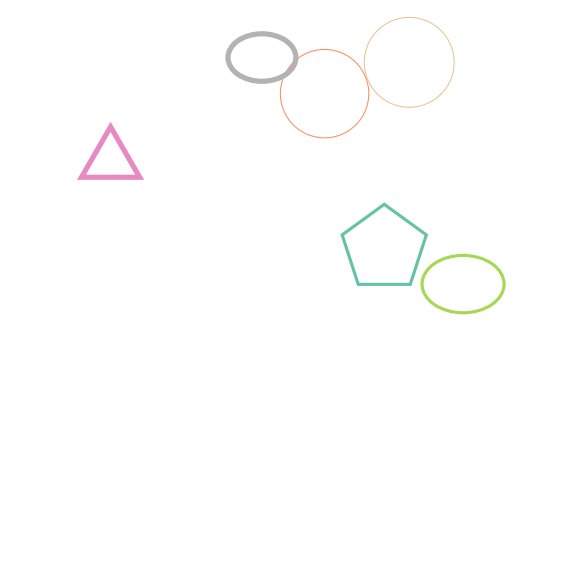[{"shape": "pentagon", "thickness": 1.5, "radius": 0.38, "center": [0.665, 0.569]}, {"shape": "circle", "thickness": 0.5, "radius": 0.38, "center": [0.562, 0.837]}, {"shape": "triangle", "thickness": 2.5, "radius": 0.29, "center": [0.191, 0.721]}, {"shape": "oval", "thickness": 1.5, "radius": 0.35, "center": [0.802, 0.507]}, {"shape": "circle", "thickness": 0.5, "radius": 0.39, "center": [0.709, 0.891]}, {"shape": "oval", "thickness": 2.5, "radius": 0.29, "center": [0.454, 0.9]}]